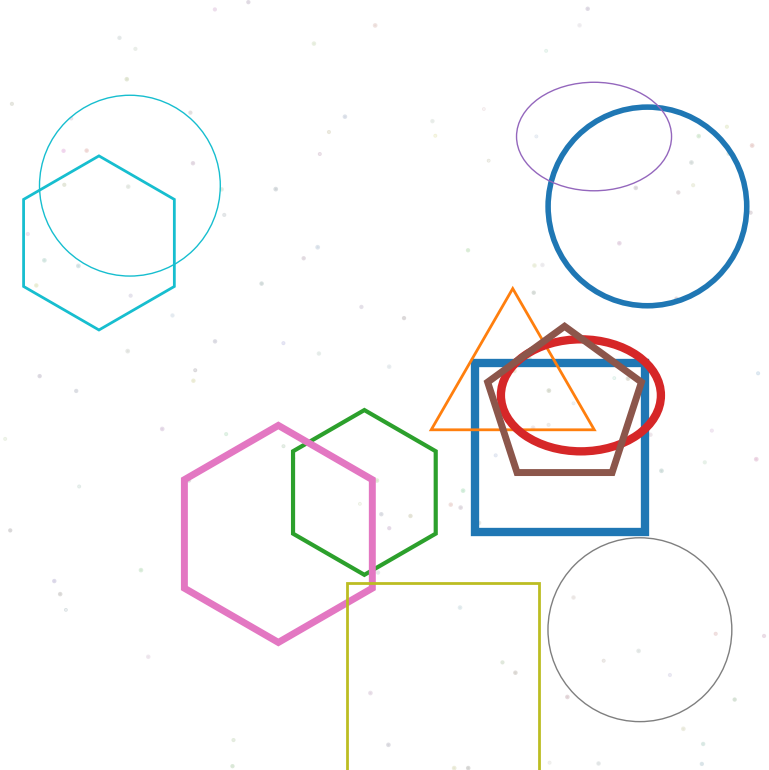[{"shape": "square", "thickness": 3, "radius": 0.55, "center": [0.727, 0.419]}, {"shape": "circle", "thickness": 2, "radius": 0.64, "center": [0.841, 0.732]}, {"shape": "triangle", "thickness": 1, "radius": 0.61, "center": [0.666, 0.503]}, {"shape": "hexagon", "thickness": 1.5, "radius": 0.53, "center": [0.473, 0.36]}, {"shape": "oval", "thickness": 3, "radius": 0.52, "center": [0.754, 0.487]}, {"shape": "oval", "thickness": 0.5, "radius": 0.5, "center": [0.771, 0.823]}, {"shape": "pentagon", "thickness": 2.5, "radius": 0.53, "center": [0.733, 0.471]}, {"shape": "hexagon", "thickness": 2.5, "radius": 0.7, "center": [0.362, 0.307]}, {"shape": "circle", "thickness": 0.5, "radius": 0.6, "center": [0.831, 0.182]}, {"shape": "square", "thickness": 1, "radius": 0.62, "center": [0.575, 0.118]}, {"shape": "circle", "thickness": 0.5, "radius": 0.59, "center": [0.169, 0.759]}, {"shape": "hexagon", "thickness": 1, "radius": 0.57, "center": [0.129, 0.684]}]